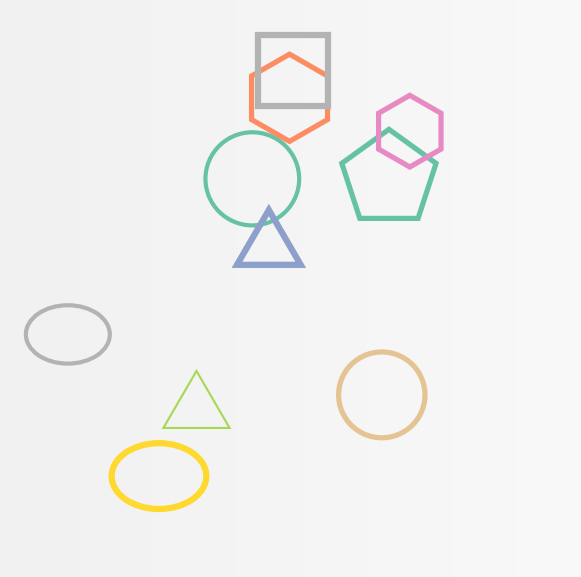[{"shape": "circle", "thickness": 2, "radius": 0.4, "center": [0.434, 0.689]}, {"shape": "pentagon", "thickness": 2.5, "radius": 0.43, "center": [0.669, 0.69]}, {"shape": "hexagon", "thickness": 2.5, "radius": 0.38, "center": [0.498, 0.83]}, {"shape": "triangle", "thickness": 3, "radius": 0.32, "center": [0.463, 0.572]}, {"shape": "hexagon", "thickness": 2.5, "radius": 0.31, "center": [0.705, 0.772]}, {"shape": "triangle", "thickness": 1, "radius": 0.33, "center": [0.338, 0.291]}, {"shape": "oval", "thickness": 3, "radius": 0.41, "center": [0.274, 0.175]}, {"shape": "circle", "thickness": 2.5, "radius": 0.37, "center": [0.657, 0.315]}, {"shape": "square", "thickness": 3, "radius": 0.3, "center": [0.504, 0.877]}, {"shape": "oval", "thickness": 2, "radius": 0.36, "center": [0.117, 0.42]}]